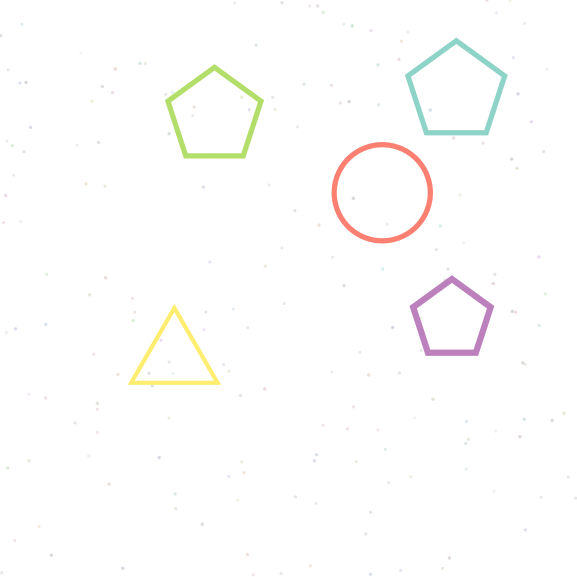[{"shape": "pentagon", "thickness": 2.5, "radius": 0.44, "center": [0.79, 0.84]}, {"shape": "circle", "thickness": 2.5, "radius": 0.42, "center": [0.662, 0.665]}, {"shape": "pentagon", "thickness": 2.5, "radius": 0.42, "center": [0.371, 0.798]}, {"shape": "pentagon", "thickness": 3, "radius": 0.35, "center": [0.783, 0.445]}, {"shape": "triangle", "thickness": 2, "radius": 0.43, "center": [0.302, 0.379]}]